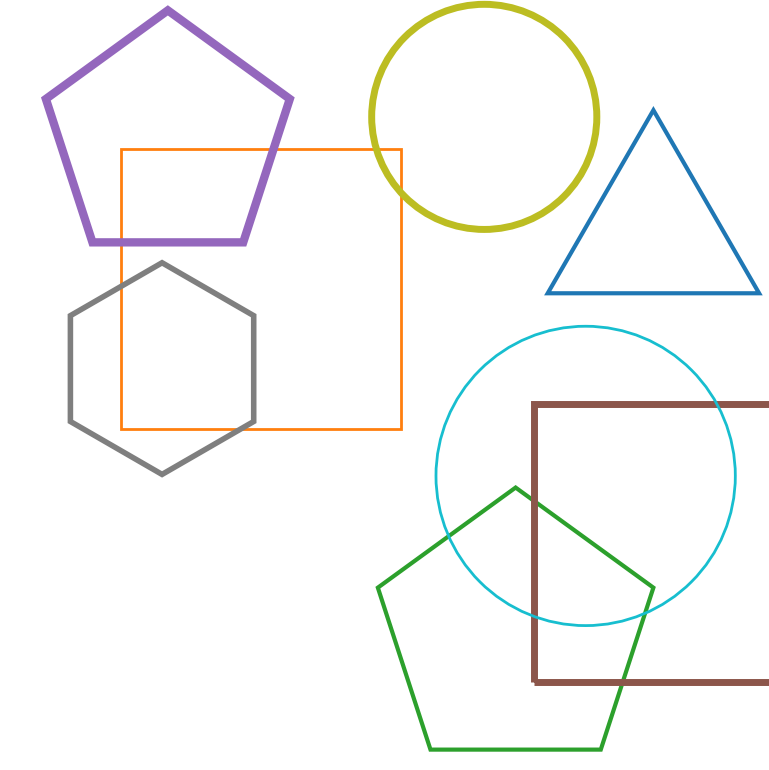[{"shape": "triangle", "thickness": 1.5, "radius": 0.79, "center": [0.849, 0.698]}, {"shape": "square", "thickness": 1, "radius": 0.91, "center": [0.339, 0.625]}, {"shape": "pentagon", "thickness": 1.5, "radius": 0.94, "center": [0.67, 0.179]}, {"shape": "pentagon", "thickness": 3, "radius": 0.83, "center": [0.218, 0.82]}, {"shape": "square", "thickness": 2.5, "radius": 0.9, "center": [0.874, 0.295]}, {"shape": "hexagon", "thickness": 2, "radius": 0.69, "center": [0.21, 0.521]}, {"shape": "circle", "thickness": 2.5, "radius": 0.73, "center": [0.629, 0.848]}, {"shape": "circle", "thickness": 1, "radius": 0.97, "center": [0.761, 0.382]}]